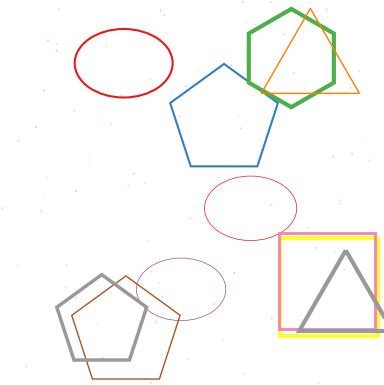[{"shape": "oval", "thickness": 0.5, "radius": 0.6, "center": [0.651, 0.459]}, {"shape": "oval", "thickness": 1.5, "radius": 0.64, "center": [0.321, 0.836]}, {"shape": "pentagon", "thickness": 1.5, "radius": 0.74, "center": [0.582, 0.687]}, {"shape": "hexagon", "thickness": 3, "radius": 0.64, "center": [0.757, 0.849]}, {"shape": "oval", "thickness": 0.5, "radius": 0.58, "center": [0.47, 0.248]}, {"shape": "triangle", "thickness": 1, "radius": 0.74, "center": [0.806, 0.831]}, {"shape": "square", "thickness": 3, "radius": 0.64, "center": [0.855, 0.255]}, {"shape": "pentagon", "thickness": 1, "radius": 0.74, "center": [0.327, 0.135]}, {"shape": "square", "thickness": 2, "radius": 0.62, "center": [0.849, 0.271]}, {"shape": "triangle", "thickness": 3, "radius": 0.7, "center": [0.898, 0.21]}, {"shape": "pentagon", "thickness": 2.5, "radius": 0.61, "center": [0.264, 0.164]}]